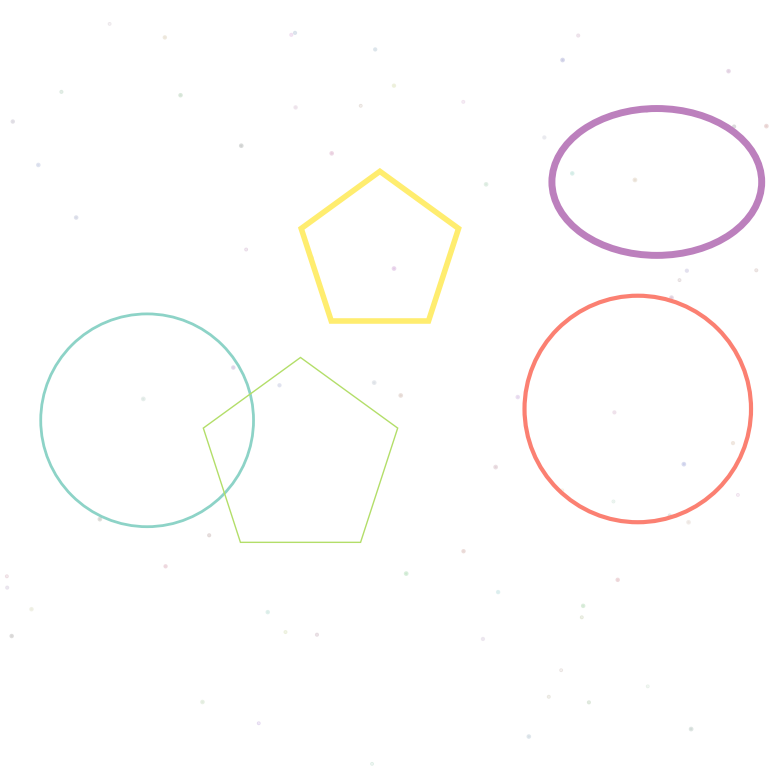[{"shape": "circle", "thickness": 1, "radius": 0.69, "center": [0.191, 0.454]}, {"shape": "circle", "thickness": 1.5, "radius": 0.74, "center": [0.828, 0.469]}, {"shape": "pentagon", "thickness": 0.5, "radius": 0.66, "center": [0.39, 0.403]}, {"shape": "oval", "thickness": 2.5, "radius": 0.68, "center": [0.853, 0.764]}, {"shape": "pentagon", "thickness": 2, "radius": 0.54, "center": [0.493, 0.67]}]